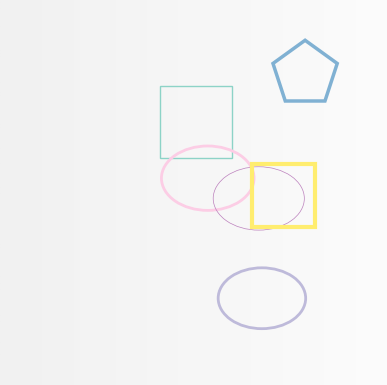[{"shape": "square", "thickness": 1, "radius": 0.47, "center": [0.506, 0.684]}, {"shape": "oval", "thickness": 2, "radius": 0.56, "center": [0.676, 0.225]}, {"shape": "pentagon", "thickness": 2.5, "radius": 0.44, "center": [0.787, 0.808]}, {"shape": "oval", "thickness": 2, "radius": 0.6, "center": [0.536, 0.537]}, {"shape": "oval", "thickness": 0.5, "radius": 0.59, "center": [0.668, 0.485]}, {"shape": "square", "thickness": 3, "radius": 0.41, "center": [0.731, 0.493]}]